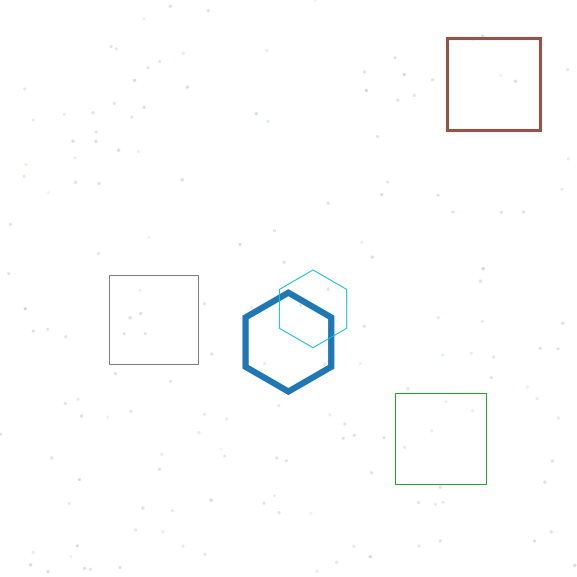[{"shape": "hexagon", "thickness": 3, "radius": 0.43, "center": [0.499, 0.407]}, {"shape": "square", "thickness": 0.5, "radius": 0.39, "center": [0.763, 0.24]}, {"shape": "square", "thickness": 1.5, "radius": 0.4, "center": [0.854, 0.854]}, {"shape": "square", "thickness": 0.5, "radius": 0.39, "center": [0.265, 0.446]}, {"shape": "hexagon", "thickness": 0.5, "radius": 0.34, "center": [0.542, 0.464]}]